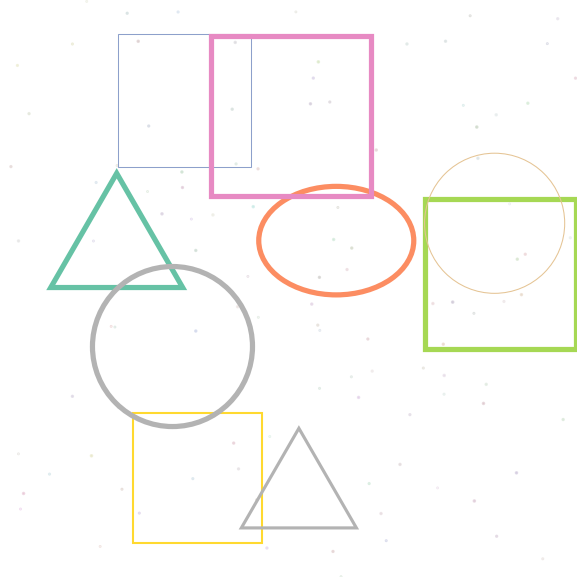[{"shape": "triangle", "thickness": 2.5, "radius": 0.66, "center": [0.202, 0.567]}, {"shape": "oval", "thickness": 2.5, "radius": 0.67, "center": [0.582, 0.582]}, {"shape": "square", "thickness": 0.5, "radius": 0.58, "center": [0.319, 0.824]}, {"shape": "square", "thickness": 2.5, "radius": 0.69, "center": [0.504, 0.798]}, {"shape": "square", "thickness": 2.5, "radius": 0.65, "center": [0.867, 0.525]}, {"shape": "square", "thickness": 1, "radius": 0.56, "center": [0.342, 0.171]}, {"shape": "circle", "thickness": 0.5, "radius": 0.61, "center": [0.857, 0.613]}, {"shape": "triangle", "thickness": 1.5, "radius": 0.58, "center": [0.518, 0.143]}, {"shape": "circle", "thickness": 2.5, "radius": 0.69, "center": [0.299, 0.399]}]